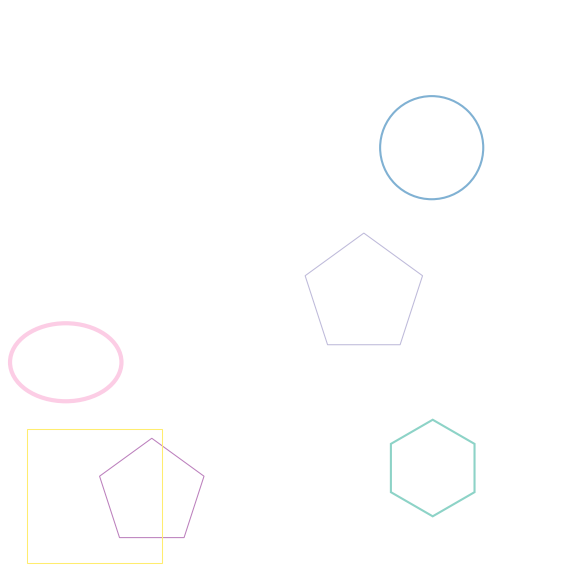[{"shape": "hexagon", "thickness": 1, "radius": 0.42, "center": [0.749, 0.189]}, {"shape": "pentagon", "thickness": 0.5, "radius": 0.53, "center": [0.63, 0.489]}, {"shape": "circle", "thickness": 1, "radius": 0.45, "center": [0.748, 0.743]}, {"shape": "oval", "thickness": 2, "radius": 0.48, "center": [0.114, 0.372]}, {"shape": "pentagon", "thickness": 0.5, "radius": 0.48, "center": [0.263, 0.145]}, {"shape": "square", "thickness": 0.5, "radius": 0.58, "center": [0.164, 0.14]}]